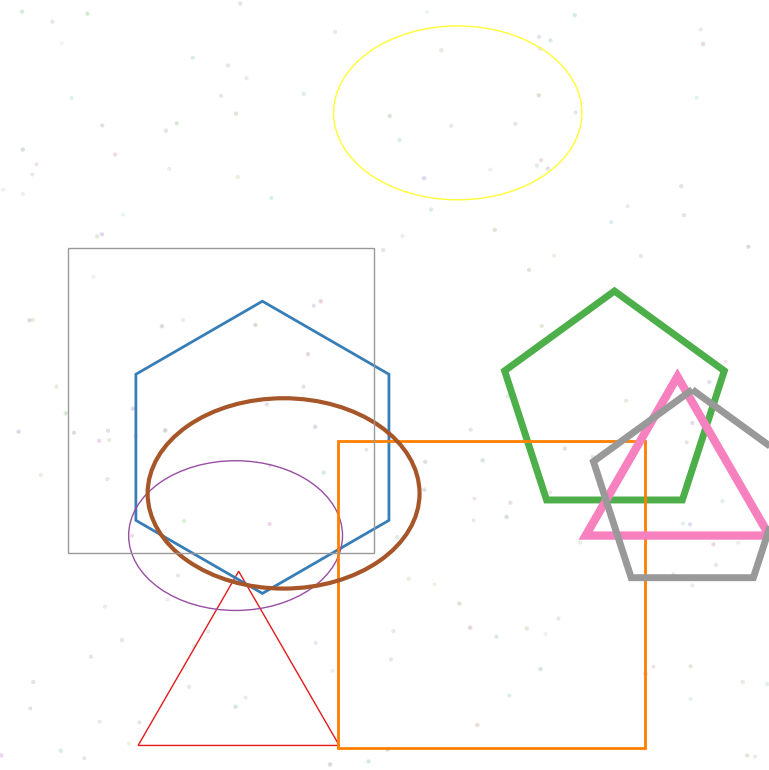[{"shape": "triangle", "thickness": 0.5, "radius": 0.75, "center": [0.31, 0.107]}, {"shape": "hexagon", "thickness": 1, "radius": 0.95, "center": [0.341, 0.419]}, {"shape": "pentagon", "thickness": 2.5, "radius": 0.75, "center": [0.798, 0.472]}, {"shape": "oval", "thickness": 0.5, "radius": 0.69, "center": [0.306, 0.304]}, {"shape": "square", "thickness": 1, "radius": 1.0, "center": [0.639, 0.228]}, {"shape": "oval", "thickness": 0.5, "radius": 0.81, "center": [0.594, 0.853]}, {"shape": "oval", "thickness": 1.5, "radius": 0.88, "center": [0.368, 0.359]}, {"shape": "triangle", "thickness": 3, "radius": 0.69, "center": [0.88, 0.373]}, {"shape": "pentagon", "thickness": 2.5, "radius": 0.67, "center": [0.899, 0.359]}, {"shape": "square", "thickness": 0.5, "radius": 0.99, "center": [0.287, 0.48]}]